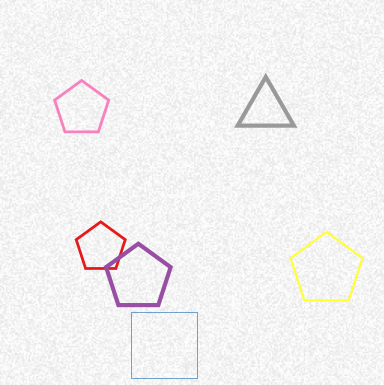[{"shape": "pentagon", "thickness": 2, "radius": 0.33, "center": [0.262, 0.357]}, {"shape": "square", "thickness": 0.5, "radius": 0.43, "center": [0.426, 0.104]}, {"shape": "pentagon", "thickness": 3, "radius": 0.44, "center": [0.359, 0.279]}, {"shape": "pentagon", "thickness": 1.5, "radius": 0.49, "center": [0.848, 0.299]}, {"shape": "pentagon", "thickness": 2, "radius": 0.37, "center": [0.212, 0.717]}, {"shape": "triangle", "thickness": 3, "radius": 0.42, "center": [0.69, 0.716]}]